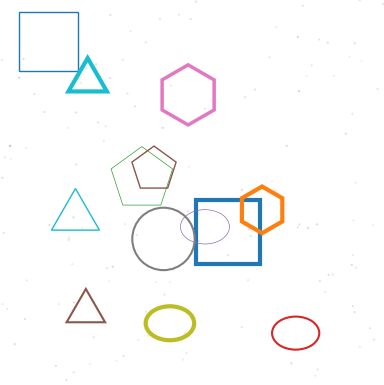[{"shape": "square", "thickness": 3, "radius": 0.41, "center": [0.591, 0.397]}, {"shape": "square", "thickness": 1, "radius": 0.38, "center": [0.125, 0.892]}, {"shape": "hexagon", "thickness": 3, "radius": 0.3, "center": [0.681, 0.455]}, {"shape": "pentagon", "thickness": 0.5, "radius": 0.42, "center": [0.368, 0.535]}, {"shape": "oval", "thickness": 1.5, "radius": 0.31, "center": [0.768, 0.135]}, {"shape": "oval", "thickness": 0.5, "radius": 0.32, "center": [0.532, 0.411]}, {"shape": "pentagon", "thickness": 1, "radius": 0.3, "center": [0.4, 0.56]}, {"shape": "triangle", "thickness": 1.5, "radius": 0.29, "center": [0.223, 0.192]}, {"shape": "hexagon", "thickness": 2.5, "radius": 0.39, "center": [0.489, 0.754]}, {"shape": "circle", "thickness": 1.5, "radius": 0.41, "center": [0.425, 0.379]}, {"shape": "oval", "thickness": 3, "radius": 0.32, "center": [0.441, 0.16]}, {"shape": "triangle", "thickness": 3, "radius": 0.29, "center": [0.228, 0.791]}, {"shape": "triangle", "thickness": 1, "radius": 0.36, "center": [0.196, 0.438]}]